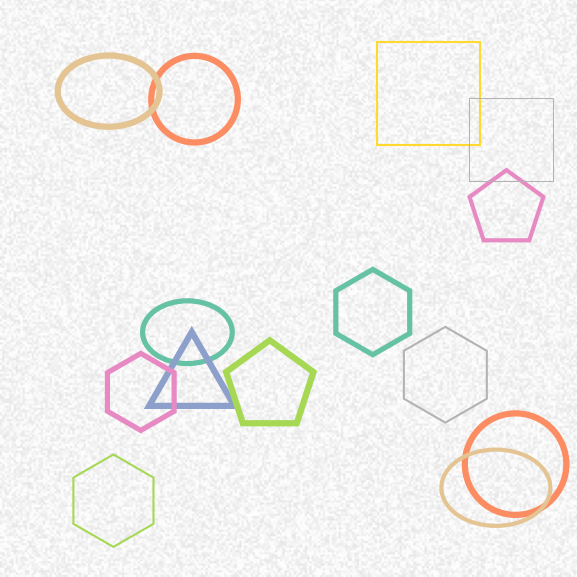[{"shape": "oval", "thickness": 2.5, "radius": 0.39, "center": [0.325, 0.424]}, {"shape": "hexagon", "thickness": 2.5, "radius": 0.37, "center": [0.645, 0.459]}, {"shape": "circle", "thickness": 3, "radius": 0.44, "center": [0.893, 0.195]}, {"shape": "circle", "thickness": 3, "radius": 0.37, "center": [0.337, 0.827]}, {"shape": "triangle", "thickness": 3, "radius": 0.43, "center": [0.332, 0.339]}, {"shape": "pentagon", "thickness": 2, "radius": 0.34, "center": [0.877, 0.637]}, {"shape": "hexagon", "thickness": 2.5, "radius": 0.33, "center": [0.244, 0.32]}, {"shape": "hexagon", "thickness": 1, "radius": 0.4, "center": [0.196, 0.132]}, {"shape": "pentagon", "thickness": 3, "radius": 0.4, "center": [0.467, 0.331]}, {"shape": "square", "thickness": 1, "radius": 0.45, "center": [0.743, 0.837]}, {"shape": "oval", "thickness": 3, "radius": 0.44, "center": [0.188, 0.841]}, {"shape": "oval", "thickness": 2, "radius": 0.47, "center": [0.859, 0.155]}, {"shape": "hexagon", "thickness": 1, "radius": 0.41, "center": [0.771, 0.35]}, {"shape": "square", "thickness": 0.5, "radius": 0.36, "center": [0.885, 0.758]}]